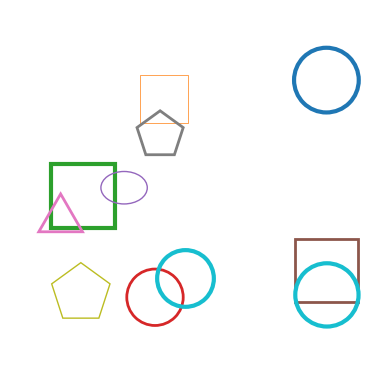[{"shape": "circle", "thickness": 3, "radius": 0.42, "center": [0.848, 0.792]}, {"shape": "square", "thickness": 0.5, "radius": 0.31, "center": [0.425, 0.743]}, {"shape": "square", "thickness": 3, "radius": 0.42, "center": [0.215, 0.491]}, {"shape": "circle", "thickness": 2, "radius": 0.37, "center": [0.403, 0.228]}, {"shape": "oval", "thickness": 1, "radius": 0.3, "center": [0.322, 0.512]}, {"shape": "square", "thickness": 2, "radius": 0.41, "center": [0.848, 0.297]}, {"shape": "triangle", "thickness": 2, "radius": 0.33, "center": [0.157, 0.431]}, {"shape": "pentagon", "thickness": 2, "radius": 0.32, "center": [0.416, 0.649]}, {"shape": "pentagon", "thickness": 1, "radius": 0.4, "center": [0.21, 0.238]}, {"shape": "circle", "thickness": 3, "radius": 0.37, "center": [0.482, 0.277]}, {"shape": "circle", "thickness": 3, "radius": 0.41, "center": [0.849, 0.234]}]